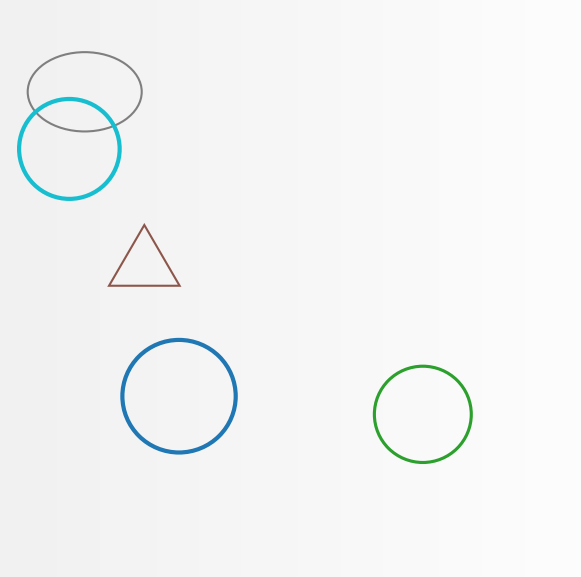[{"shape": "circle", "thickness": 2, "radius": 0.49, "center": [0.308, 0.313]}, {"shape": "circle", "thickness": 1.5, "radius": 0.42, "center": [0.727, 0.282]}, {"shape": "triangle", "thickness": 1, "radius": 0.35, "center": [0.248, 0.539]}, {"shape": "oval", "thickness": 1, "radius": 0.49, "center": [0.146, 0.84]}, {"shape": "circle", "thickness": 2, "radius": 0.43, "center": [0.119, 0.741]}]